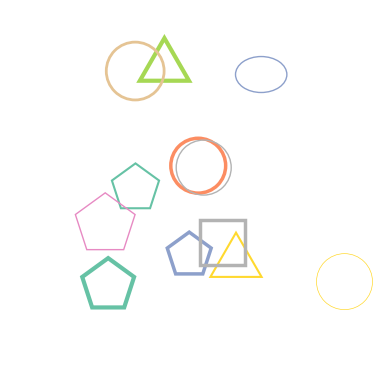[{"shape": "pentagon", "thickness": 1.5, "radius": 0.32, "center": [0.352, 0.511]}, {"shape": "pentagon", "thickness": 3, "radius": 0.35, "center": [0.281, 0.259]}, {"shape": "circle", "thickness": 2.5, "radius": 0.36, "center": [0.515, 0.57]}, {"shape": "oval", "thickness": 1, "radius": 0.33, "center": [0.678, 0.806]}, {"shape": "pentagon", "thickness": 2.5, "radius": 0.3, "center": [0.491, 0.337]}, {"shape": "pentagon", "thickness": 1, "radius": 0.41, "center": [0.273, 0.418]}, {"shape": "triangle", "thickness": 3, "radius": 0.37, "center": [0.427, 0.827]}, {"shape": "circle", "thickness": 0.5, "radius": 0.36, "center": [0.895, 0.268]}, {"shape": "triangle", "thickness": 1.5, "radius": 0.38, "center": [0.613, 0.319]}, {"shape": "circle", "thickness": 2, "radius": 0.38, "center": [0.351, 0.815]}, {"shape": "square", "thickness": 2.5, "radius": 0.29, "center": [0.578, 0.37]}, {"shape": "circle", "thickness": 1, "radius": 0.36, "center": [0.529, 0.565]}]